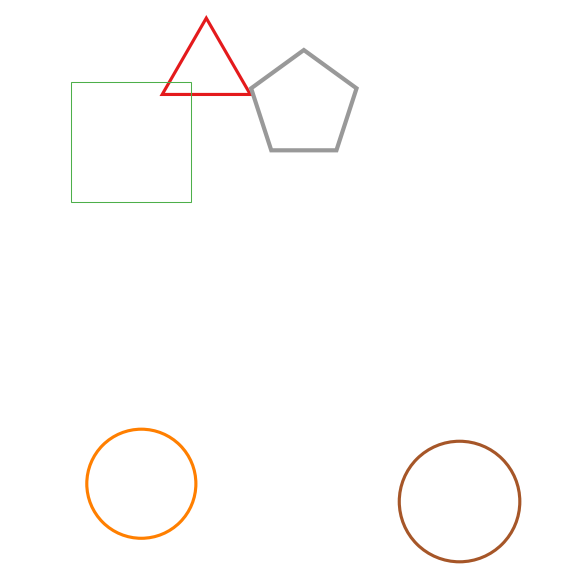[{"shape": "triangle", "thickness": 1.5, "radius": 0.44, "center": [0.357, 0.88]}, {"shape": "square", "thickness": 0.5, "radius": 0.52, "center": [0.227, 0.753]}, {"shape": "circle", "thickness": 1.5, "radius": 0.47, "center": [0.245, 0.161]}, {"shape": "circle", "thickness": 1.5, "radius": 0.52, "center": [0.796, 0.131]}, {"shape": "pentagon", "thickness": 2, "radius": 0.48, "center": [0.526, 0.817]}]